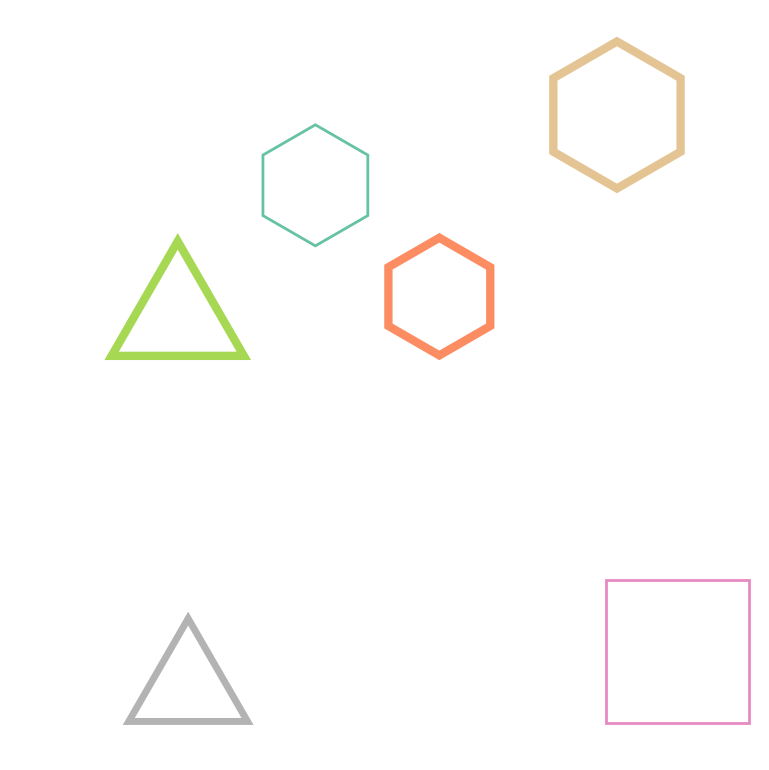[{"shape": "hexagon", "thickness": 1, "radius": 0.39, "center": [0.41, 0.759]}, {"shape": "hexagon", "thickness": 3, "radius": 0.38, "center": [0.571, 0.615]}, {"shape": "square", "thickness": 1, "radius": 0.46, "center": [0.879, 0.154]}, {"shape": "triangle", "thickness": 3, "radius": 0.5, "center": [0.231, 0.587]}, {"shape": "hexagon", "thickness": 3, "radius": 0.48, "center": [0.801, 0.851]}, {"shape": "triangle", "thickness": 2.5, "radius": 0.45, "center": [0.244, 0.108]}]